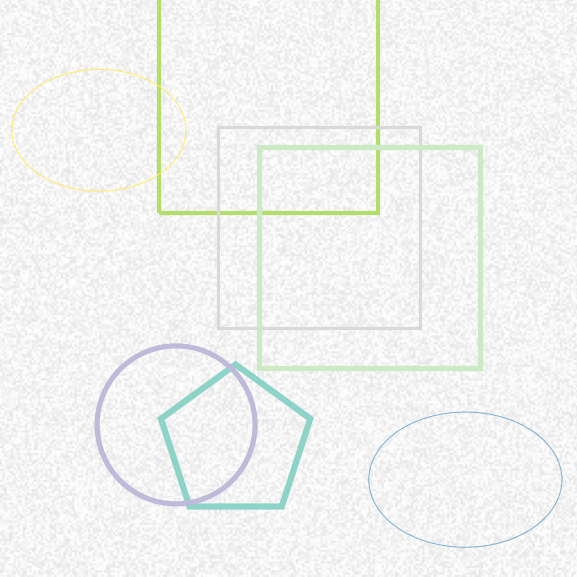[{"shape": "pentagon", "thickness": 3, "radius": 0.68, "center": [0.408, 0.232]}, {"shape": "circle", "thickness": 2.5, "radius": 0.68, "center": [0.305, 0.263]}, {"shape": "oval", "thickness": 0.5, "radius": 0.84, "center": [0.806, 0.169]}, {"shape": "square", "thickness": 2, "radius": 0.95, "center": [0.465, 0.821]}, {"shape": "square", "thickness": 1.5, "radius": 0.87, "center": [0.553, 0.605]}, {"shape": "square", "thickness": 2.5, "radius": 0.96, "center": [0.64, 0.553]}, {"shape": "oval", "thickness": 0.5, "radius": 0.75, "center": [0.171, 0.774]}]